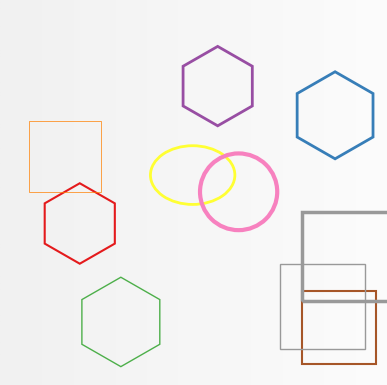[{"shape": "hexagon", "thickness": 1.5, "radius": 0.52, "center": [0.206, 0.42]}, {"shape": "hexagon", "thickness": 2, "radius": 0.57, "center": [0.865, 0.701]}, {"shape": "hexagon", "thickness": 1, "radius": 0.58, "center": [0.312, 0.164]}, {"shape": "hexagon", "thickness": 2, "radius": 0.52, "center": [0.562, 0.776]}, {"shape": "square", "thickness": 0.5, "radius": 0.46, "center": [0.168, 0.593]}, {"shape": "oval", "thickness": 2, "radius": 0.54, "center": [0.497, 0.545]}, {"shape": "square", "thickness": 1.5, "radius": 0.48, "center": [0.874, 0.149]}, {"shape": "circle", "thickness": 3, "radius": 0.5, "center": [0.616, 0.502]}, {"shape": "square", "thickness": 1, "radius": 0.55, "center": [0.833, 0.203]}, {"shape": "square", "thickness": 2.5, "radius": 0.58, "center": [0.894, 0.334]}]